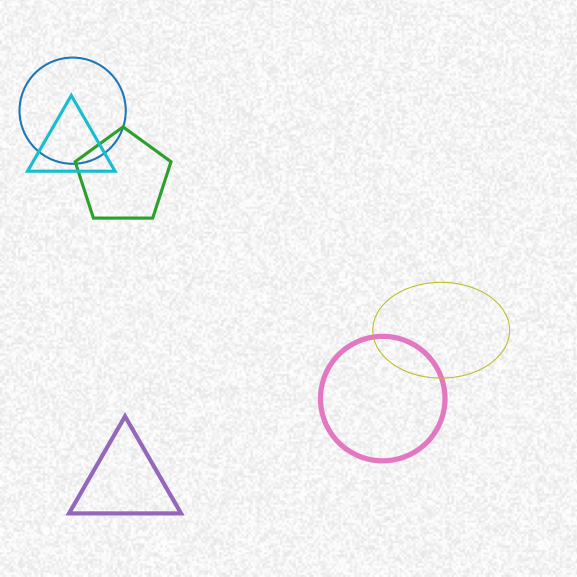[{"shape": "circle", "thickness": 1, "radius": 0.46, "center": [0.126, 0.807]}, {"shape": "pentagon", "thickness": 1.5, "radius": 0.44, "center": [0.213, 0.692]}, {"shape": "triangle", "thickness": 2, "radius": 0.56, "center": [0.217, 0.166]}, {"shape": "circle", "thickness": 2.5, "radius": 0.54, "center": [0.663, 0.309]}, {"shape": "oval", "thickness": 0.5, "radius": 0.59, "center": [0.764, 0.427]}, {"shape": "triangle", "thickness": 1.5, "radius": 0.44, "center": [0.123, 0.746]}]